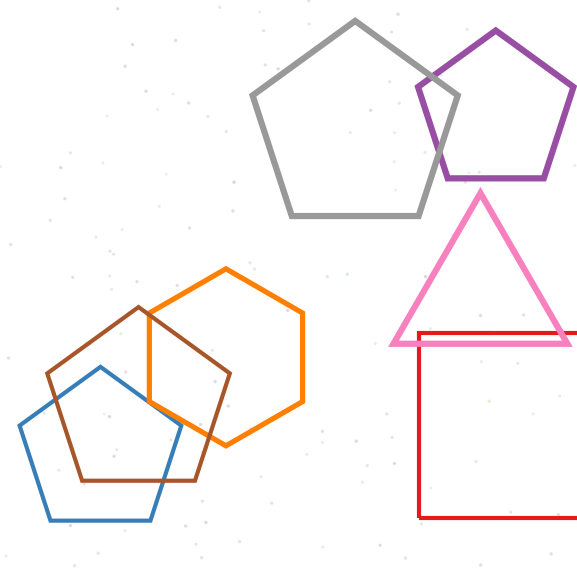[{"shape": "square", "thickness": 2, "radius": 0.8, "center": [0.884, 0.263]}, {"shape": "pentagon", "thickness": 2, "radius": 0.74, "center": [0.174, 0.217]}, {"shape": "pentagon", "thickness": 3, "radius": 0.71, "center": [0.858, 0.805]}, {"shape": "hexagon", "thickness": 2.5, "radius": 0.77, "center": [0.391, 0.38]}, {"shape": "pentagon", "thickness": 2, "radius": 0.83, "center": [0.24, 0.301]}, {"shape": "triangle", "thickness": 3, "radius": 0.87, "center": [0.832, 0.491]}, {"shape": "pentagon", "thickness": 3, "radius": 0.93, "center": [0.615, 0.776]}]